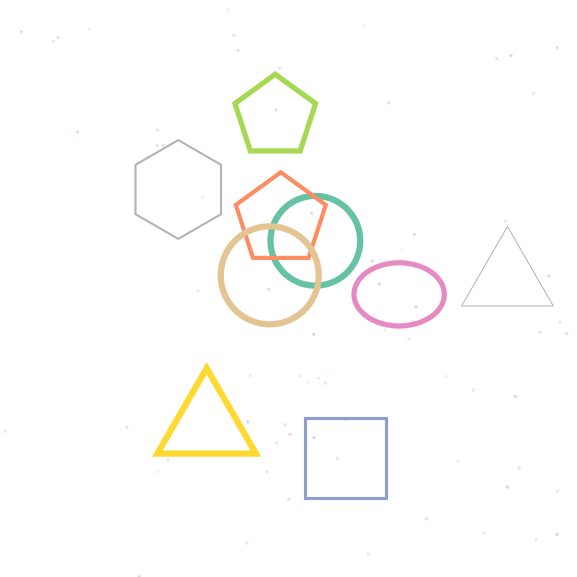[{"shape": "circle", "thickness": 3, "radius": 0.39, "center": [0.546, 0.582]}, {"shape": "pentagon", "thickness": 2, "radius": 0.41, "center": [0.486, 0.619]}, {"shape": "square", "thickness": 1.5, "radius": 0.35, "center": [0.599, 0.206]}, {"shape": "oval", "thickness": 2.5, "radius": 0.39, "center": [0.691, 0.489]}, {"shape": "pentagon", "thickness": 2.5, "radius": 0.37, "center": [0.477, 0.797]}, {"shape": "triangle", "thickness": 3, "radius": 0.49, "center": [0.358, 0.263]}, {"shape": "circle", "thickness": 3, "radius": 0.42, "center": [0.467, 0.522]}, {"shape": "triangle", "thickness": 0.5, "radius": 0.46, "center": [0.879, 0.515]}, {"shape": "hexagon", "thickness": 1, "radius": 0.43, "center": [0.309, 0.671]}]